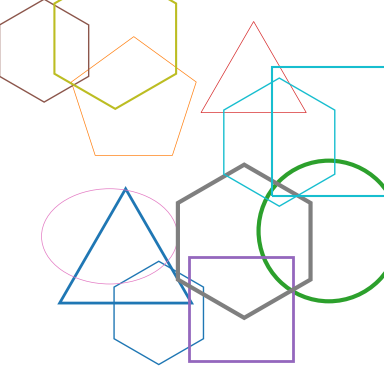[{"shape": "hexagon", "thickness": 1, "radius": 0.67, "center": [0.412, 0.187]}, {"shape": "triangle", "thickness": 2, "radius": 0.99, "center": [0.326, 0.312]}, {"shape": "pentagon", "thickness": 0.5, "radius": 0.85, "center": [0.348, 0.734]}, {"shape": "circle", "thickness": 3, "radius": 0.91, "center": [0.854, 0.4]}, {"shape": "triangle", "thickness": 0.5, "radius": 0.79, "center": [0.659, 0.786]}, {"shape": "square", "thickness": 2, "radius": 0.67, "center": [0.625, 0.198]}, {"shape": "hexagon", "thickness": 1, "radius": 0.67, "center": [0.115, 0.868]}, {"shape": "oval", "thickness": 0.5, "radius": 0.88, "center": [0.285, 0.386]}, {"shape": "hexagon", "thickness": 3, "radius": 0.99, "center": [0.634, 0.373]}, {"shape": "hexagon", "thickness": 1.5, "radius": 0.91, "center": [0.299, 0.9]}, {"shape": "square", "thickness": 1.5, "radius": 0.83, "center": [0.873, 0.658]}, {"shape": "hexagon", "thickness": 1, "radius": 0.83, "center": [0.725, 0.631]}]